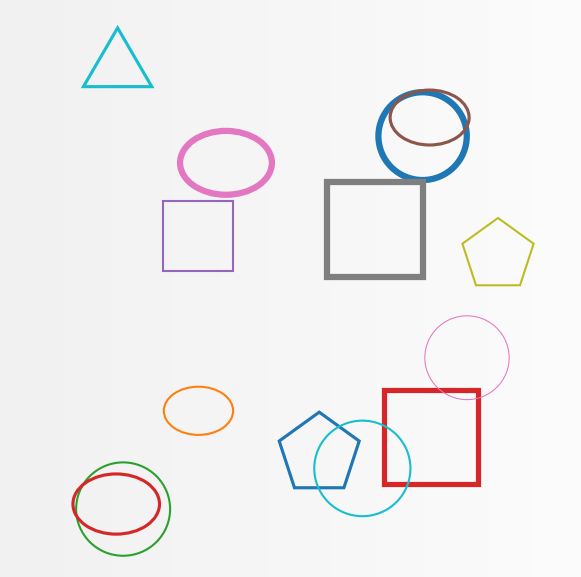[{"shape": "pentagon", "thickness": 1.5, "radius": 0.36, "center": [0.549, 0.213]}, {"shape": "circle", "thickness": 3, "radius": 0.38, "center": [0.727, 0.763]}, {"shape": "oval", "thickness": 1, "radius": 0.3, "center": [0.341, 0.288]}, {"shape": "circle", "thickness": 1, "radius": 0.4, "center": [0.212, 0.118]}, {"shape": "square", "thickness": 2.5, "radius": 0.41, "center": [0.742, 0.242]}, {"shape": "oval", "thickness": 1.5, "radius": 0.37, "center": [0.2, 0.126]}, {"shape": "square", "thickness": 1, "radius": 0.3, "center": [0.341, 0.59]}, {"shape": "oval", "thickness": 1.5, "radius": 0.34, "center": [0.739, 0.796]}, {"shape": "oval", "thickness": 3, "radius": 0.39, "center": [0.389, 0.717]}, {"shape": "circle", "thickness": 0.5, "radius": 0.36, "center": [0.803, 0.38]}, {"shape": "square", "thickness": 3, "radius": 0.41, "center": [0.645, 0.601]}, {"shape": "pentagon", "thickness": 1, "radius": 0.32, "center": [0.857, 0.557]}, {"shape": "circle", "thickness": 1, "radius": 0.41, "center": [0.623, 0.188]}, {"shape": "triangle", "thickness": 1.5, "radius": 0.34, "center": [0.202, 0.883]}]